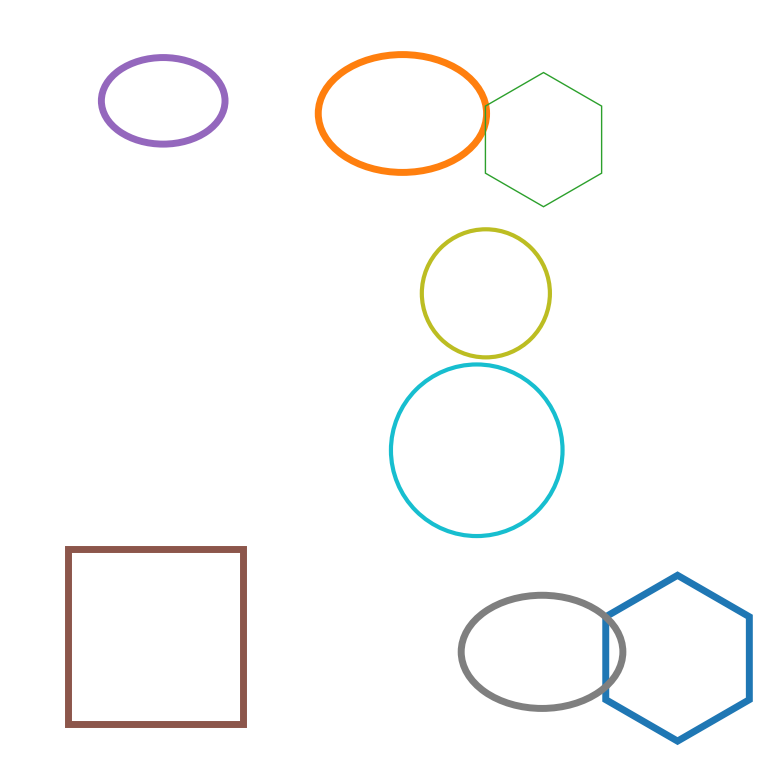[{"shape": "hexagon", "thickness": 2.5, "radius": 0.54, "center": [0.88, 0.145]}, {"shape": "oval", "thickness": 2.5, "radius": 0.55, "center": [0.523, 0.853]}, {"shape": "hexagon", "thickness": 0.5, "radius": 0.44, "center": [0.706, 0.819]}, {"shape": "oval", "thickness": 2.5, "radius": 0.4, "center": [0.212, 0.869]}, {"shape": "square", "thickness": 2.5, "radius": 0.57, "center": [0.202, 0.173]}, {"shape": "oval", "thickness": 2.5, "radius": 0.52, "center": [0.704, 0.153]}, {"shape": "circle", "thickness": 1.5, "radius": 0.42, "center": [0.631, 0.619]}, {"shape": "circle", "thickness": 1.5, "radius": 0.56, "center": [0.619, 0.415]}]